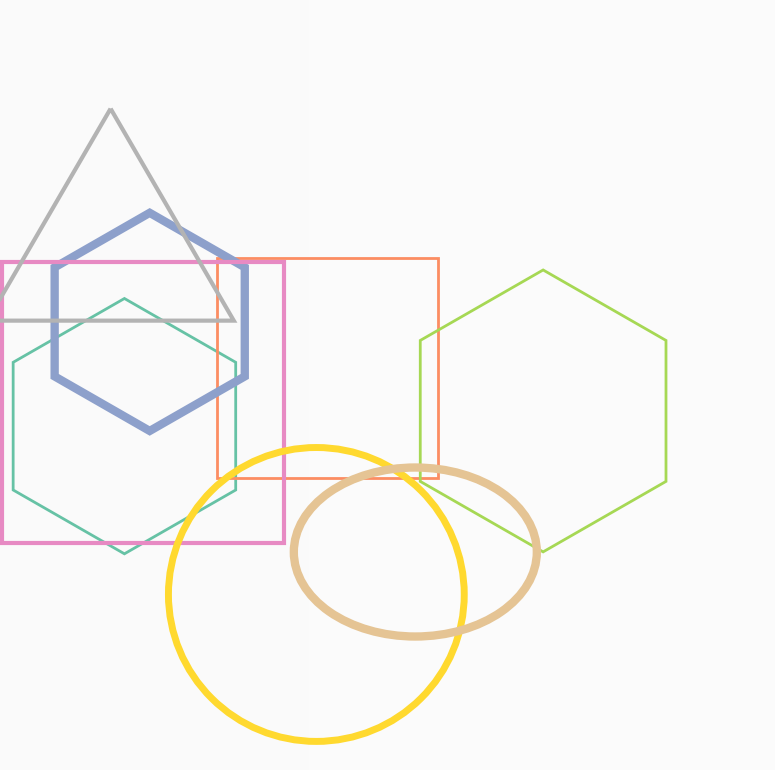[{"shape": "hexagon", "thickness": 1, "radius": 0.83, "center": [0.161, 0.447]}, {"shape": "square", "thickness": 1, "radius": 0.71, "center": [0.423, 0.522]}, {"shape": "hexagon", "thickness": 3, "radius": 0.71, "center": [0.193, 0.582]}, {"shape": "square", "thickness": 1.5, "radius": 0.91, "center": [0.184, 0.477]}, {"shape": "hexagon", "thickness": 1, "radius": 0.92, "center": [0.701, 0.466]}, {"shape": "circle", "thickness": 2.5, "radius": 0.95, "center": [0.408, 0.228]}, {"shape": "oval", "thickness": 3, "radius": 0.78, "center": [0.536, 0.283]}, {"shape": "triangle", "thickness": 1.5, "radius": 0.92, "center": [0.143, 0.675]}]